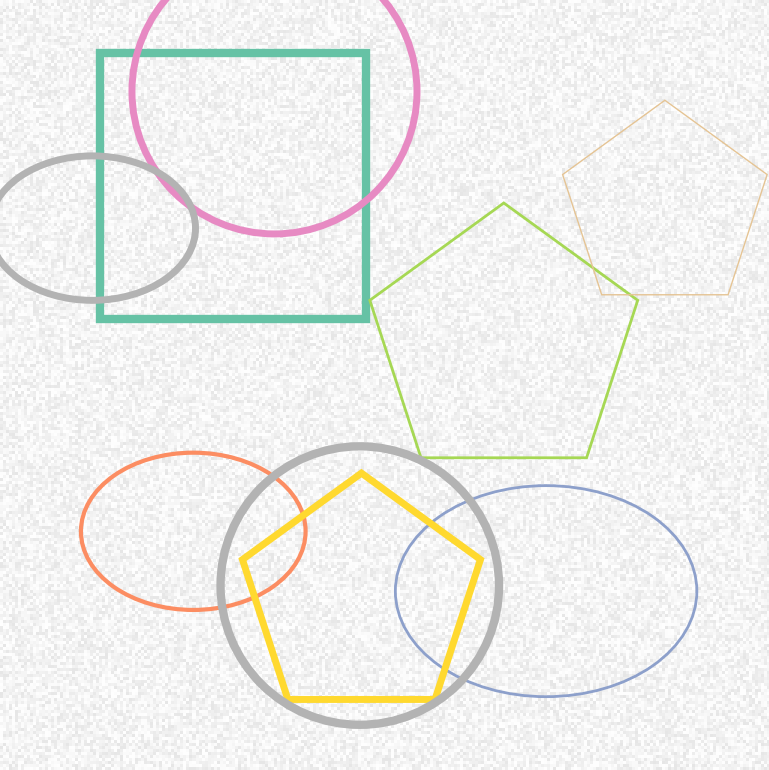[{"shape": "square", "thickness": 3, "radius": 0.86, "center": [0.303, 0.758]}, {"shape": "oval", "thickness": 1.5, "radius": 0.73, "center": [0.251, 0.31]}, {"shape": "oval", "thickness": 1, "radius": 0.98, "center": [0.709, 0.232]}, {"shape": "circle", "thickness": 2.5, "radius": 0.93, "center": [0.356, 0.881]}, {"shape": "pentagon", "thickness": 1, "radius": 0.91, "center": [0.654, 0.553]}, {"shape": "pentagon", "thickness": 2.5, "radius": 0.81, "center": [0.469, 0.223]}, {"shape": "pentagon", "thickness": 0.5, "radius": 0.7, "center": [0.863, 0.73]}, {"shape": "circle", "thickness": 3, "radius": 0.9, "center": [0.467, 0.24]}, {"shape": "oval", "thickness": 2.5, "radius": 0.67, "center": [0.12, 0.704]}]